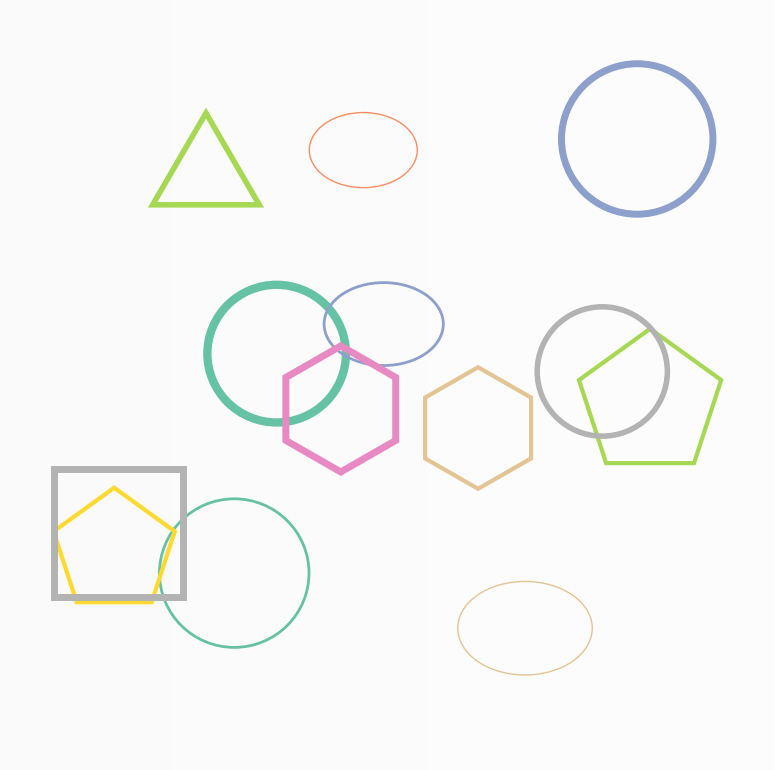[{"shape": "circle", "thickness": 1, "radius": 0.48, "center": [0.302, 0.256]}, {"shape": "circle", "thickness": 3, "radius": 0.45, "center": [0.357, 0.541]}, {"shape": "oval", "thickness": 0.5, "radius": 0.35, "center": [0.469, 0.805]}, {"shape": "circle", "thickness": 2.5, "radius": 0.49, "center": [0.822, 0.82]}, {"shape": "oval", "thickness": 1, "radius": 0.38, "center": [0.495, 0.579]}, {"shape": "hexagon", "thickness": 2.5, "radius": 0.41, "center": [0.44, 0.469]}, {"shape": "triangle", "thickness": 2, "radius": 0.4, "center": [0.266, 0.774]}, {"shape": "pentagon", "thickness": 1.5, "radius": 0.48, "center": [0.839, 0.477]}, {"shape": "pentagon", "thickness": 1.5, "radius": 0.41, "center": [0.147, 0.284]}, {"shape": "hexagon", "thickness": 1.5, "radius": 0.39, "center": [0.617, 0.444]}, {"shape": "oval", "thickness": 0.5, "radius": 0.43, "center": [0.677, 0.184]}, {"shape": "circle", "thickness": 2, "radius": 0.42, "center": [0.777, 0.518]}, {"shape": "square", "thickness": 2.5, "radius": 0.42, "center": [0.153, 0.308]}]